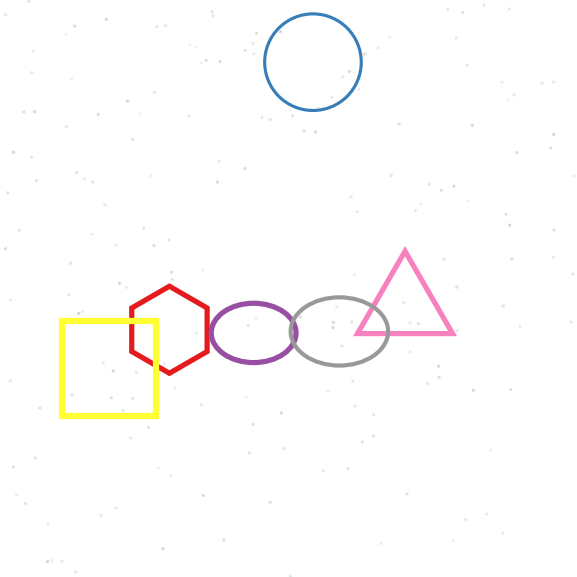[{"shape": "hexagon", "thickness": 2.5, "radius": 0.38, "center": [0.293, 0.428]}, {"shape": "circle", "thickness": 1.5, "radius": 0.42, "center": [0.542, 0.891]}, {"shape": "oval", "thickness": 2.5, "radius": 0.37, "center": [0.439, 0.423]}, {"shape": "square", "thickness": 3, "radius": 0.41, "center": [0.189, 0.361]}, {"shape": "triangle", "thickness": 2.5, "radius": 0.48, "center": [0.701, 0.469]}, {"shape": "oval", "thickness": 2, "radius": 0.42, "center": [0.588, 0.425]}]